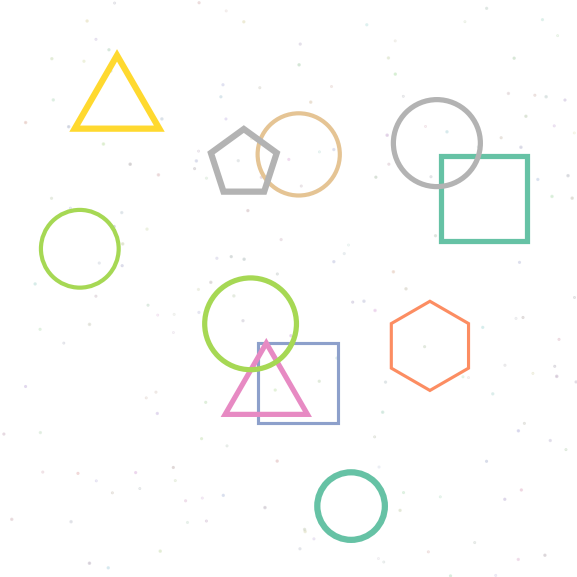[{"shape": "circle", "thickness": 3, "radius": 0.29, "center": [0.608, 0.123]}, {"shape": "square", "thickness": 2.5, "radius": 0.37, "center": [0.838, 0.655]}, {"shape": "hexagon", "thickness": 1.5, "radius": 0.39, "center": [0.744, 0.4]}, {"shape": "square", "thickness": 1.5, "radius": 0.34, "center": [0.516, 0.336]}, {"shape": "triangle", "thickness": 2.5, "radius": 0.41, "center": [0.461, 0.323]}, {"shape": "circle", "thickness": 2.5, "radius": 0.4, "center": [0.434, 0.438]}, {"shape": "circle", "thickness": 2, "radius": 0.34, "center": [0.138, 0.568]}, {"shape": "triangle", "thickness": 3, "radius": 0.42, "center": [0.203, 0.819]}, {"shape": "circle", "thickness": 2, "radius": 0.36, "center": [0.517, 0.732]}, {"shape": "pentagon", "thickness": 3, "radius": 0.3, "center": [0.422, 0.716]}, {"shape": "circle", "thickness": 2.5, "radius": 0.38, "center": [0.757, 0.751]}]